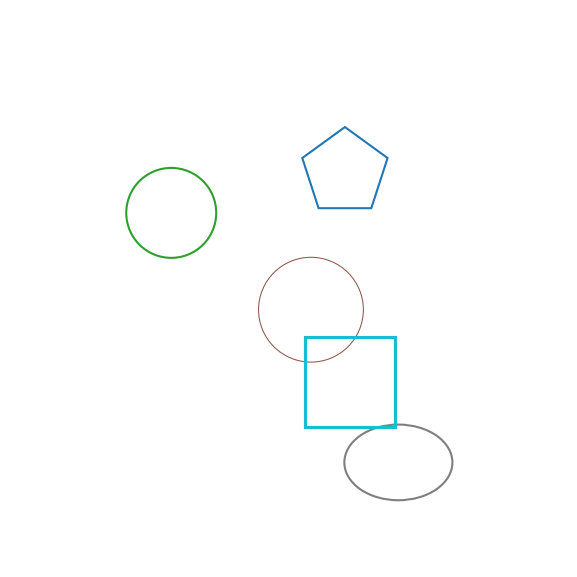[{"shape": "pentagon", "thickness": 1, "radius": 0.39, "center": [0.597, 0.701]}, {"shape": "circle", "thickness": 1, "radius": 0.39, "center": [0.297, 0.631]}, {"shape": "circle", "thickness": 0.5, "radius": 0.45, "center": [0.538, 0.463]}, {"shape": "oval", "thickness": 1, "radius": 0.47, "center": [0.69, 0.198]}, {"shape": "square", "thickness": 1.5, "radius": 0.39, "center": [0.606, 0.337]}]